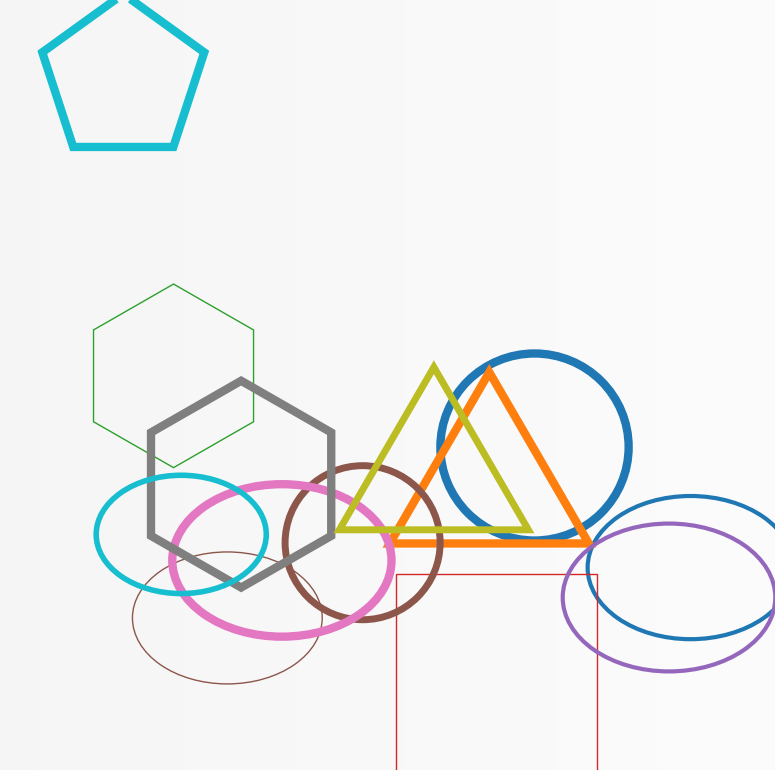[{"shape": "circle", "thickness": 3, "radius": 0.61, "center": [0.69, 0.419]}, {"shape": "oval", "thickness": 1.5, "radius": 0.66, "center": [0.891, 0.263]}, {"shape": "triangle", "thickness": 3, "radius": 0.74, "center": [0.631, 0.368]}, {"shape": "hexagon", "thickness": 0.5, "radius": 0.6, "center": [0.224, 0.512]}, {"shape": "square", "thickness": 0.5, "radius": 0.65, "center": [0.641, 0.126]}, {"shape": "oval", "thickness": 1.5, "radius": 0.69, "center": [0.863, 0.224]}, {"shape": "circle", "thickness": 2.5, "radius": 0.5, "center": [0.468, 0.295]}, {"shape": "oval", "thickness": 0.5, "radius": 0.61, "center": [0.293, 0.197]}, {"shape": "oval", "thickness": 3, "radius": 0.71, "center": [0.364, 0.272]}, {"shape": "hexagon", "thickness": 3, "radius": 0.67, "center": [0.311, 0.371]}, {"shape": "triangle", "thickness": 2.5, "radius": 0.7, "center": [0.56, 0.382]}, {"shape": "oval", "thickness": 2, "radius": 0.55, "center": [0.234, 0.306]}, {"shape": "pentagon", "thickness": 3, "radius": 0.55, "center": [0.159, 0.898]}]